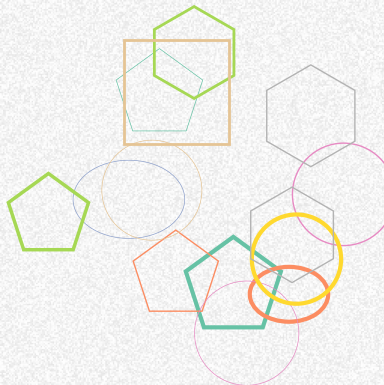[{"shape": "pentagon", "thickness": 3, "radius": 0.65, "center": [0.606, 0.255]}, {"shape": "pentagon", "thickness": 0.5, "radius": 0.59, "center": [0.414, 0.756]}, {"shape": "oval", "thickness": 3, "radius": 0.51, "center": [0.751, 0.236]}, {"shape": "pentagon", "thickness": 1, "radius": 0.58, "center": [0.457, 0.286]}, {"shape": "oval", "thickness": 0.5, "radius": 0.72, "center": [0.335, 0.482]}, {"shape": "circle", "thickness": 1, "radius": 0.67, "center": [0.893, 0.495]}, {"shape": "circle", "thickness": 0.5, "radius": 0.68, "center": [0.641, 0.135]}, {"shape": "pentagon", "thickness": 2.5, "radius": 0.55, "center": [0.126, 0.44]}, {"shape": "hexagon", "thickness": 2, "radius": 0.6, "center": [0.504, 0.864]}, {"shape": "circle", "thickness": 3, "radius": 0.58, "center": [0.77, 0.327]}, {"shape": "square", "thickness": 2, "radius": 0.68, "center": [0.458, 0.761]}, {"shape": "circle", "thickness": 0.5, "radius": 0.65, "center": [0.394, 0.506]}, {"shape": "hexagon", "thickness": 1, "radius": 0.62, "center": [0.759, 0.39]}, {"shape": "hexagon", "thickness": 1, "radius": 0.66, "center": [0.807, 0.699]}]